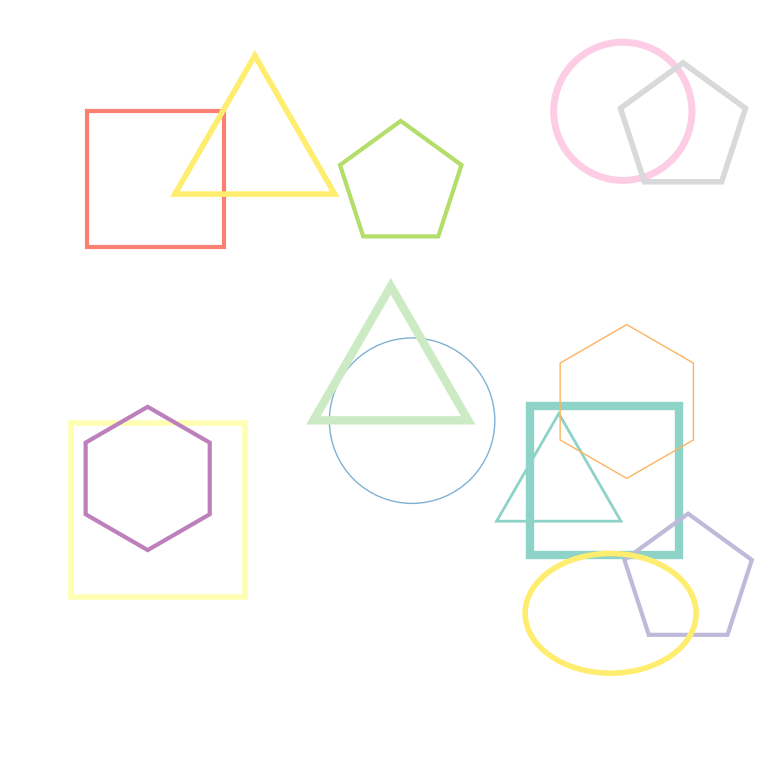[{"shape": "triangle", "thickness": 1, "radius": 0.47, "center": [0.726, 0.37]}, {"shape": "square", "thickness": 3, "radius": 0.48, "center": [0.785, 0.376]}, {"shape": "square", "thickness": 2, "radius": 0.56, "center": [0.205, 0.338]}, {"shape": "pentagon", "thickness": 1.5, "radius": 0.43, "center": [0.894, 0.246]}, {"shape": "square", "thickness": 1.5, "radius": 0.44, "center": [0.202, 0.768]}, {"shape": "circle", "thickness": 0.5, "radius": 0.54, "center": [0.535, 0.454]}, {"shape": "hexagon", "thickness": 0.5, "radius": 0.5, "center": [0.814, 0.479]}, {"shape": "pentagon", "thickness": 1.5, "radius": 0.41, "center": [0.52, 0.76]}, {"shape": "circle", "thickness": 2.5, "radius": 0.45, "center": [0.809, 0.855]}, {"shape": "pentagon", "thickness": 2, "radius": 0.43, "center": [0.887, 0.833]}, {"shape": "hexagon", "thickness": 1.5, "radius": 0.47, "center": [0.192, 0.379]}, {"shape": "triangle", "thickness": 3, "radius": 0.58, "center": [0.508, 0.512]}, {"shape": "oval", "thickness": 2, "radius": 0.56, "center": [0.793, 0.203]}, {"shape": "triangle", "thickness": 2, "radius": 0.6, "center": [0.331, 0.808]}]